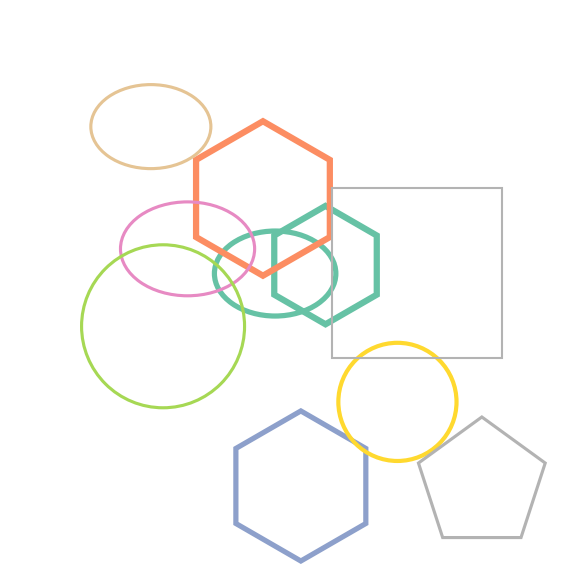[{"shape": "hexagon", "thickness": 3, "radius": 0.51, "center": [0.564, 0.54]}, {"shape": "oval", "thickness": 2.5, "radius": 0.53, "center": [0.476, 0.525]}, {"shape": "hexagon", "thickness": 3, "radius": 0.67, "center": [0.455, 0.655]}, {"shape": "hexagon", "thickness": 2.5, "radius": 0.65, "center": [0.521, 0.158]}, {"shape": "oval", "thickness": 1.5, "radius": 0.58, "center": [0.325, 0.568]}, {"shape": "circle", "thickness": 1.5, "radius": 0.71, "center": [0.282, 0.434]}, {"shape": "circle", "thickness": 2, "radius": 0.51, "center": [0.688, 0.303]}, {"shape": "oval", "thickness": 1.5, "radius": 0.52, "center": [0.261, 0.78]}, {"shape": "square", "thickness": 1, "radius": 0.73, "center": [0.722, 0.526]}, {"shape": "pentagon", "thickness": 1.5, "radius": 0.58, "center": [0.834, 0.162]}]